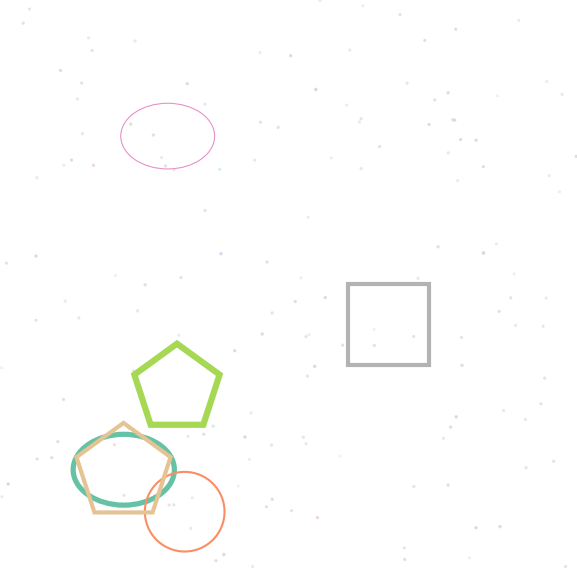[{"shape": "oval", "thickness": 2.5, "radius": 0.44, "center": [0.214, 0.186]}, {"shape": "circle", "thickness": 1, "radius": 0.34, "center": [0.32, 0.113]}, {"shape": "oval", "thickness": 0.5, "radius": 0.41, "center": [0.29, 0.763]}, {"shape": "pentagon", "thickness": 3, "radius": 0.39, "center": [0.306, 0.326]}, {"shape": "pentagon", "thickness": 2, "radius": 0.43, "center": [0.214, 0.181]}, {"shape": "square", "thickness": 2, "radius": 0.35, "center": [0.673, 0.437]}]